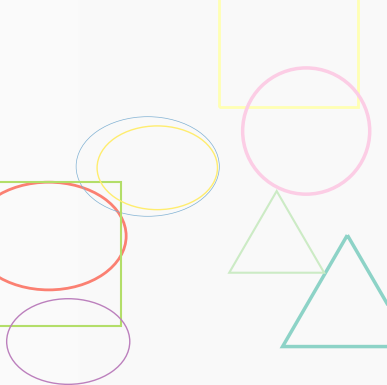[{"shape": "triangle", "thickness": 2.5, "radius": 0.96, "center": [0.896, 0.196]}, {"shape": "square", "thickness": 2, "radius": 0.89, "center": [0.745, 0.899]}, {"shape": "oval", "thickness": 2, "radius": 1.0, "center": [0.126, 0.387]}, {"shape": "oval", "thickness": 0.5, "radius": 0.92, "center": [0.381, 0.568]}, {"shape": "square", "thickness": 1.5, "radius": 0.93, "center": [0.125, 0.34]}, {"shape": "circle", "thickness": 2.5, "radius": 0.82, "center": [0.79, 0.66]}, {"shape": "oval", "thickness": 1, "radius": 0.79, "center": [0.176, 0.113]}, {"shape": "triangle", "thickness": 1.5, "radius": 0.71, "center": [0.714, 0.362]}, {"shape": "oval", "thickness": 1, "radius": 0.78, "center": [0.406, 0.564]}]